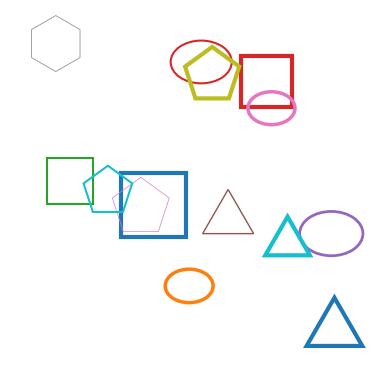[{"shape": "triangle", "thickness": 3, "radius": 0.42, "center": [0.869, 0.143]}, {"shape": "square", "thickness": 3, "radius": 0.42, "center": [0.399, 0.468]}, {"shape": "oval", "thickness": 2.5, "radius": 0.31, "center": [0.491, 0.257]}, {"shape": "square", "thickness": 1.5, "radius": 0.3, "center": [0.182, 0.53]}, {"shape": "oval", "thickness": 1.5, "radius": 0.4, "center": [0.523, 0.839]}, {"shape": "square", "thickness": 3, "radius": 0.33, "center": [0.693, 0.789]}, {"shape": "oval", "thickness": 2, "radius": 0.41, "center": [0.861, 0.393]}, {"shape": "triangle", "thickness": 1, "radius": 0.38, "center": [0.593, 0.431]}, {"shape": "oval", "thickness": 2.5, "radius": 0.31, "center": [0.705, 0.719]}, {"shape": "pentagon", "thickness": 0.5, "radius": 0.39, "center": [0.366, 0.462]}, {"shape": "hexagon", "thickness": 0.5, "radius": 0.36, "center": [0.145, 0.887]}, {"shape": "pentagon", "thickness": 3, "radius": 0.37, "center": [0.551, 0.804]}, {"shape": "triangle", "thickness": 3, "radius": 0.33, "center": [0.747, 0.37]}, {"shape": "pentagon", "thickness": 1.5, "radius": 0.33, "center": [0.28, 0.503]}]